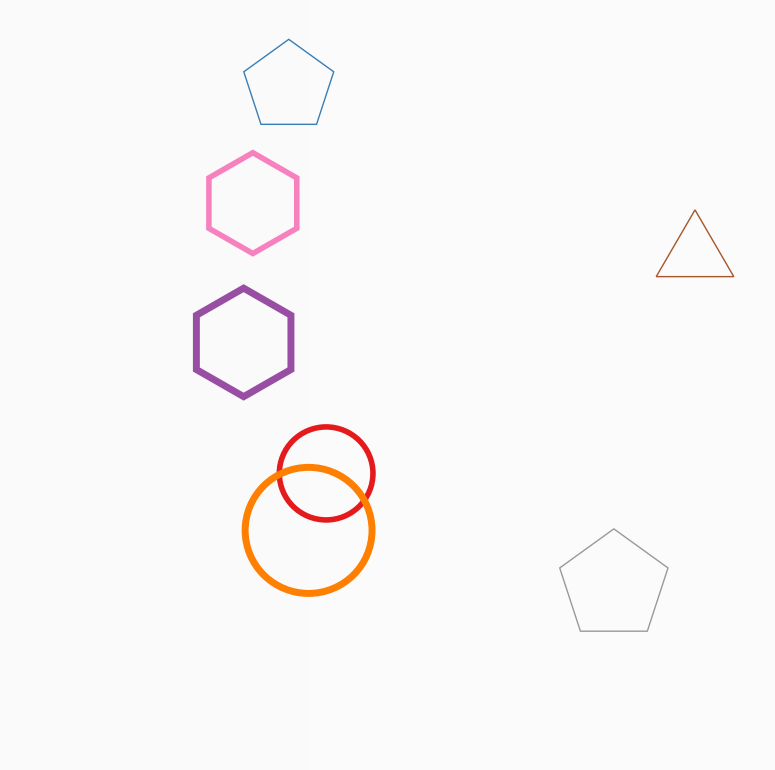[{"shape": "circle", "thickness": 2, "radius": 0.3, "center": [0.421, 0.385]}, {"shape": "pentagon", "thickness": 0.5, "radius": 0.31, "center": [0.373, 0.888]}, {"shape": "hexagon", "thickness": 2.5, "radius": 0.35, "center": [0.314, 0.555]}, {"shape": "circle", "thickness": 2.5, "radius": 0.41, "center": [0.398, 0.311]}, {"shape": "triangle", "thickness": 0.5, "radius": 0.29, "center": [0.897, 0.67]}, {"shape": "hexagon", "thickness": 2, "radius": 0.33, "center": [0.326, 0.736]}, {"shape": "pentagon", "thickness": 0.5, "radius": 0.37, "center": [0.792, 0.24]}]